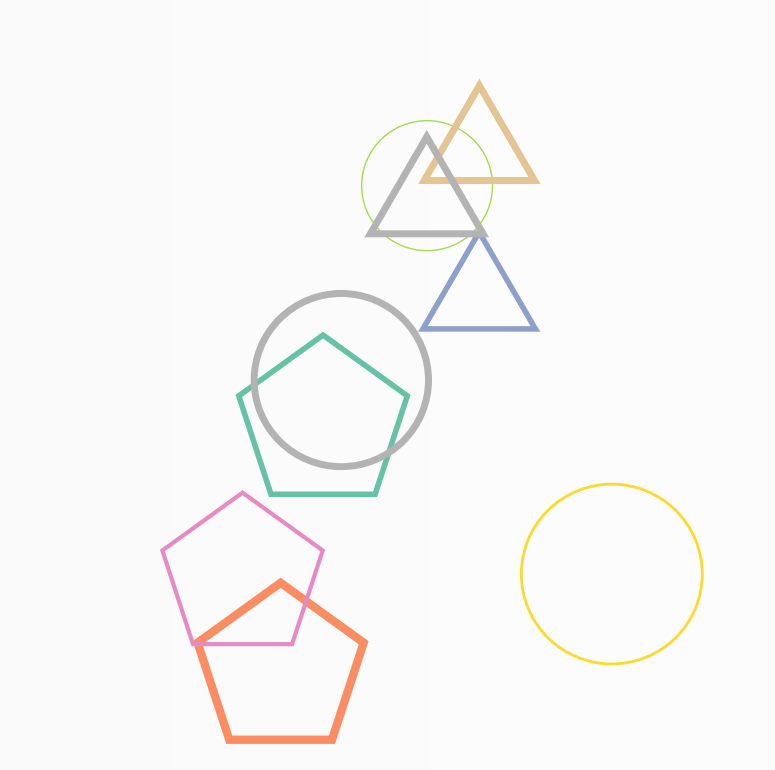[{"shape": "pentagon", "thickness": 2, "radius": 0.57, "center": [0.417, 0.451]}, {"shape": "pentagon", "thickness": 3, "radius": 0.56, "center": [0.362, 0.13]}, {"shape": "triangle", "thickness": 2, "radius": 0.42, "center": [0.618, 0.615]}, {"shape": "pentagon", "thickness": 1.5, "radius": 0.54, "center": [0.313, 0.251]}, {"shape": "circle", "thickness": 0.5, "radius": 0.42, "center": [0.551, 0.759]}, {"shape": "circle", "thickness": 1, "radius": 0.58, "center": [0.789, 0.254]}, {"shape": "triangle", "thickness": 2.5, "radius": 0.41, "center": [0.619, 0.807]}, {"shape": "circle", "thickness": 2.5, "radius": 0.56, "center": [0.44, 0.506]}, {"shape": "triangle", "thickness": 2.5, "radius": 0.42, "center": [0.551, 0.738]}]